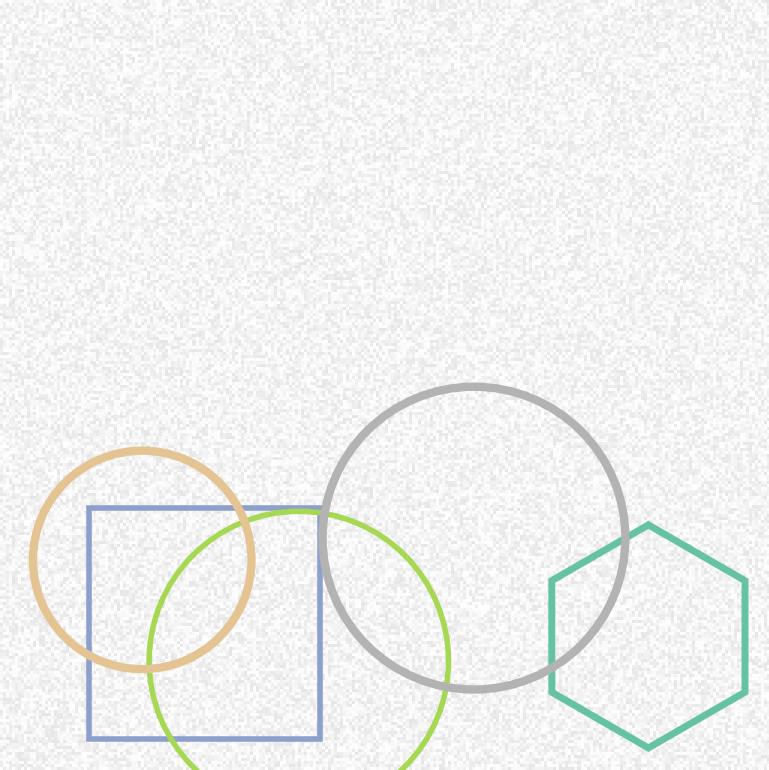[{"shape": "hexagon", "thickness": 2.5, "radius": 0.72, "center": [0.842, 0.173]}, {"shape": "square", "thickness": 2, "radius": 0.75, "center": [0.265, 0.191]}, {"shape": "circle", "thickness": 2, "radius": 0.97, "center": [0.388, 0.142]}, {"shape": "circle", "thickness": 3, "radius": 0.71, "center": [0.185, 0.273]}, {"shape": "circle", "thickness": 3, "radius": 0.98, "center": [0.616, 0.301]}]